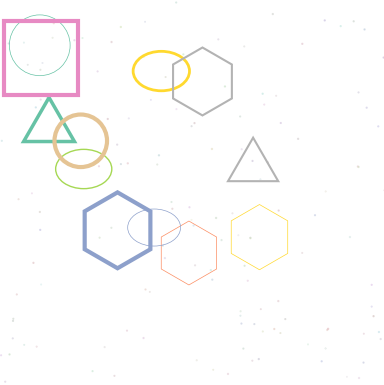[{"shape": "circle", "thickness": 0.5, "radius": 0.39, "center": [0.103, 0.882]}, {"shape": "triangle", "thickness": 2.5, "radius": 0.38, "center": [0.127, 0.671]}, {"shape": "hexagon", "thickness": 0.5, "radius": 0.41, "center": [0.491, 0.343]}, {"shape": "oval", "thickness": 0.5, "radius": 0.34, "center": [0.4, 0.409]}, {"shape": "hexagon", "thickness": 3, "radius": 0.49, "center": [0.305, 0.402]}, {"shape": "square", "thickness": 3, "radius": 0.48, "center": [0.107, 0.85]}, {"shape": "oval", "thickness": 1, "radius": 0.36, "center": [0.217, 0.561]}, {"shape": "hexagon", "thickness": 0.5, "radius": 0.42, "center": [0.674, 0.384]}, {"shape": "oval", "thickness": 2, "radius": 0.37, "center": [0.419, 0.815]}, {"shape": "circle", "thickness": 3, "radius": 0.34, "center": [0.21, 0.634]}, {"shape": "triangle", "thickness": 1.5, "radius": 0.38, "center": [0.657, 0.567]}, {"shape": "hexagon", "thickness": 1.5, "radius": 0.44, "center": [0.526, 0.788]}]